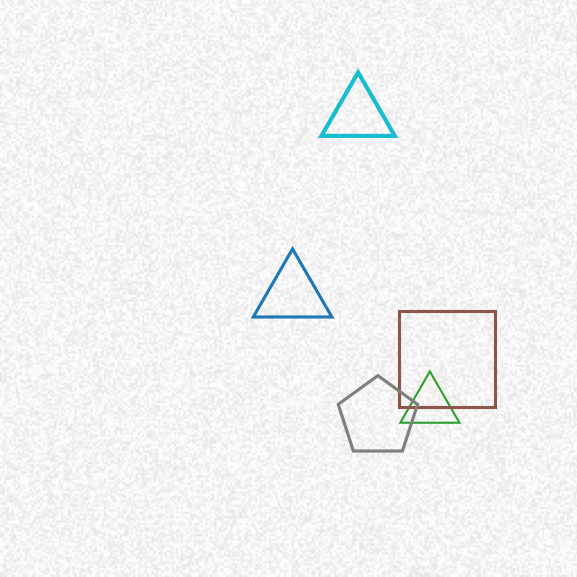[{"shape": "triangle", "thickness": 1.5, "radius": 0.39, "center": [0.507, 0.49]}, {"shape": "triangle", "thickness": 1, "radius": 0.3, "center": [0.744, 0.297]}, {"shape": "square", "thickness": 1.5, "radius": 0.42, "center": [0.775, 0.377]}, {"shape": "pentagon", "thickness": 1.5, "radius": 0.36, "center": [0.654, 0.277]}, {"shape": "triangle", "thickness": 2, "radius": 0.37, "center": [0.62, 0.8]}]